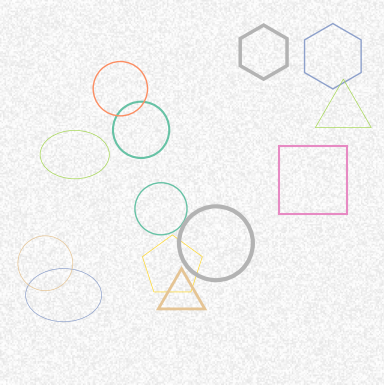[{"shape": "circle", "thickness": 1.5, "radius": 0.37, "center": [0.367, 0.663]}, {"shape": "circle", "thickness": 1, "radius": 0.34, "center": [0.418, 0.458]}, {"shape": "circle", "thickness": 1, "radius": 0.35, "center": [0.313, 0.77]}, {"shape": "oval", "thickness": 0.5, "radius": 0.49, "center": [0.165, 0.233]}, {"shape": "hexagon", "thickness": 1, "radius": 0.42, "center": [0.865, 0.854]}, {"shape": "square", "thickness": 1.5, "radius": 0.44, "center": [0.813, 0.531]}, {"shape": "oval", "thickness": 0.5, "radius": 0.45, "center": [0.194, 0.598]}, {"shape": "triangle", "thickness": 0.5, "radius": 0.42, "center": [0.892, 0.711]}, {"shape": "pentagon", "thickness": 0.5, "radius": 0.41, "center": [0.448, 0.308]}, {"shape": "circle", "thickness": 0.5, "radius": 0.36, "center": [0.118, 0.316]}, {"shape": "triangle", "thickness": 2, "radius": 0.35, "center": [0.472, 0.233]}, {"shape": "hexagon", "thickness": 2.5, "radius": 0.35, "center": [0.685, 0.865]}, {"shape": "circle", "thickness": 3, "radius": 0.48, "center": [0.561, 0.368]}]